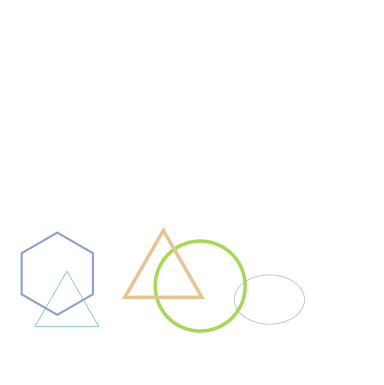[{"shape": "triangle", "thickness": 0.5, "radius": 0.48, "center": [0.174, 0.2]}, {"shape": "hexagon", "thickness": 1.5, "radius": 0.53, "center": [0.149, 0.289]}, {"shape": "circle", "thickness": 2.5, "radius": 0.58, "center": [0.52, 0.257]}, {"shape": "triangle", "thickness": 2.5, "radius": 0.58, "center": [0.424, 0.286]}, {"shape": "oval", "thickness": 0.5, "radius": 0.46, "center": [0.7, 0.222]}]